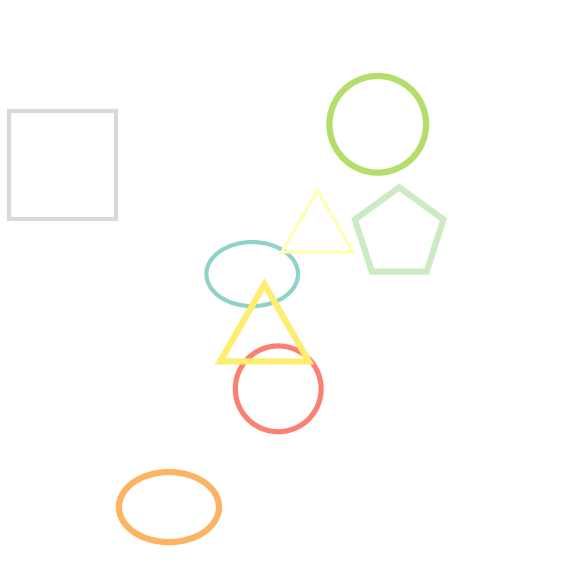[{"shape": "oval", "thickness": 2, "radius": 0.4, "center": [0.437, 0.525]}, {"shape": "triangle", "thickness": 1.5, "radius": 0.36, "center": [0.55, 0.598]}, {"shape": "circle", "thickness": 2.5, "radius": 0.37, "center": [0.482, 0.326]}, {"shape": "oval", "thickness": 3, "radius": 0.43, "center": [0.293, 0.121]}, {"shape": "circle", "thickness": 3, "radius": 0.42, "center": [0.654, 0.784]}, {"shape": "square", "thickness": 2, "radius": 0.46, "center": [0.108, 0.713]}, {"shape": "pentagon", "thickness": 3, "radius": 0.4, "center": [0.691, 0.594]}, {"shape": "triangle", "thickness": 3, "radius": 0.44, "center": [0.458, 0.418]}]